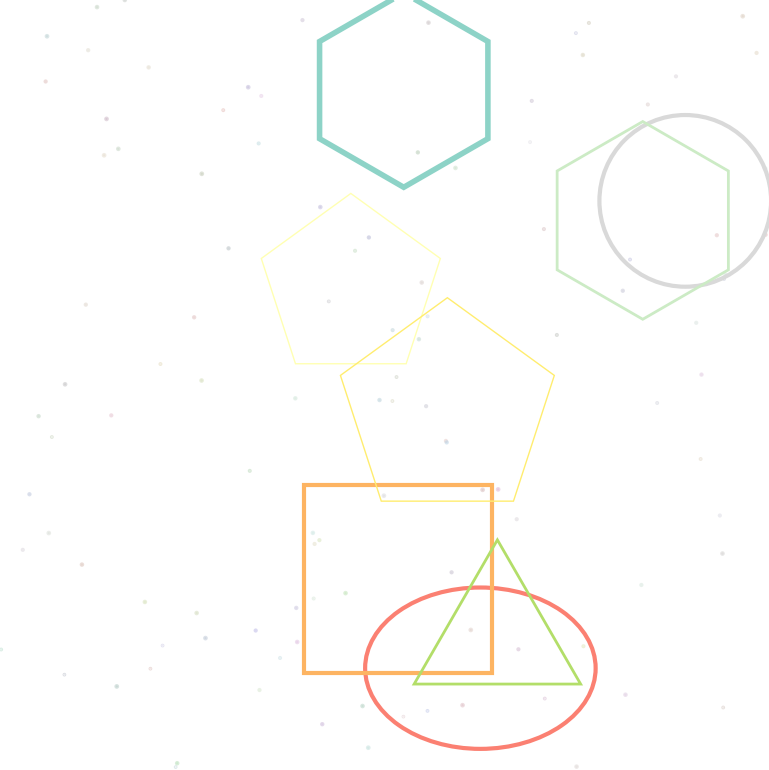[{"shape": "hexagon", "thickness": 2, "radius": 0.63, "center": [0.524, 0.883]}, {"shape": "pentagon", "thickness": 0.5, "radius": 0.61, "center": [0.456, 0.627]}, {"shape": "oval", "thickness": 1.5, "radius": 0.75, "center": [0.624, 0.132]}, {"shape": "square", "thickness": 1.5, "radius": 0.61, "center": [0.517, 0.248]}, {"shape": "triangle", "thickness": 1, "radius": 0.62, "center": [0.646, 0.174]}, {"shape": "circle", "thickness": 1.5, "radius": 0.56, "center": [0.89, 0.739]}, {"shape": "hexagon", "thickness": 1, "radius": 0.64, "center": [0.835, 0.714]}, {"shape": "pentagon", "thickness": 0.5, "radius": 0.73, "center": [0.581, 0.467]}]